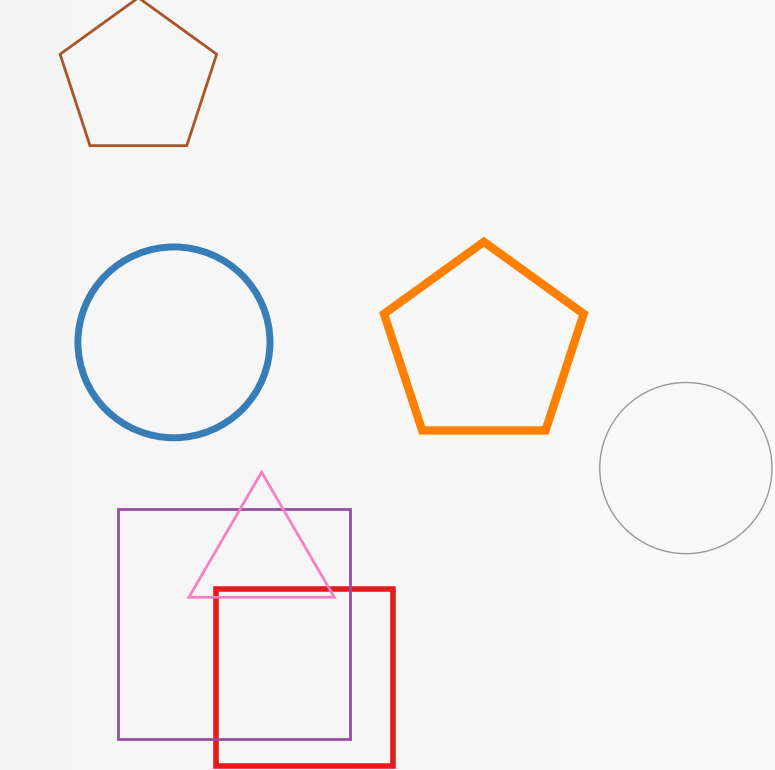[{"shape": "square", "thickness": 2, "radius": 0.57, "center": [0.393, 0.12]}, {"shape": "circle", "thickness": 2.5, "radius": 0.62, "center": [0.224, 0.555]}, {"shape": "square", "thickness": 1, "radius": 0.75, "center": [0.302, 0.19]}, {"shape": "pentagon", "thickness": 3, "radius": 0.68, "center": [0.624, 0.551]}, {"shape": "pentagon", "thickness": 1, "radius": 0.53, "center": [0.179, 0.897]}, {"shape": "triangle", "thickness": 1, "radius": 0.54, "center": [0.338, 0.278]}, {"shape": "circle", "thickness": 0.5, "radius": 0.56, "center": [0.885, 0.392]}]